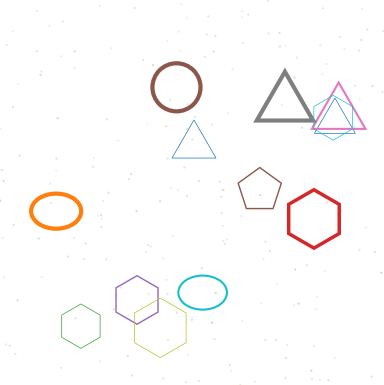[{"shape": "triangle", "thickness": 0.5, "radius": 0.33, "center": [0.504, 0.622]}, {"shape": "triangle", "thickness": 0.5, "radius": 0.31, "center": [0.87, 0.684]}, {"shape": "oval", "thickness": 3, "radius": 0.33, "center": [0.146, 0.452]}, {"shape": "hexagon", "thickness": 0.5, "radius": 0.29, "center": [0.21, 0.153]}, {"shape": "hexagon", "thickness": 2.5, "radius": 0.38, "center": [0.815, 0.431]}, {"shape": "hexagon", "thickness": 1, "radius": 0.31, "center": [0.356, 0.221]}, {"shape": "pentagon", "thickness": 1, "radius": 0.29, "center": [0.675, 0.506]}, {"shape": "circle", "thickness": 3, "radius": 0.31, "center": [0.458, 0.773]}, {"shape": "triangle", "thickness": 1.5, "radius": 0.4, "center": [0.88, 0.705]}, {"shape": "triangle", "thickness": 3, "radius": 0.42, "center": [0.74, 0.729]}, {"shape": "hexagon", "thickness": 0.5, "radius": 0.39, "center": [0.416, 0.149]}, {"shape": "hexagon", "thickness": 0.5, "radius": 0.29, "center": [0.866, 0.694]}, {"shape": "oval", "thickness": 1.5, "radius": 0.32, "center": [0.526, 0.24]}]